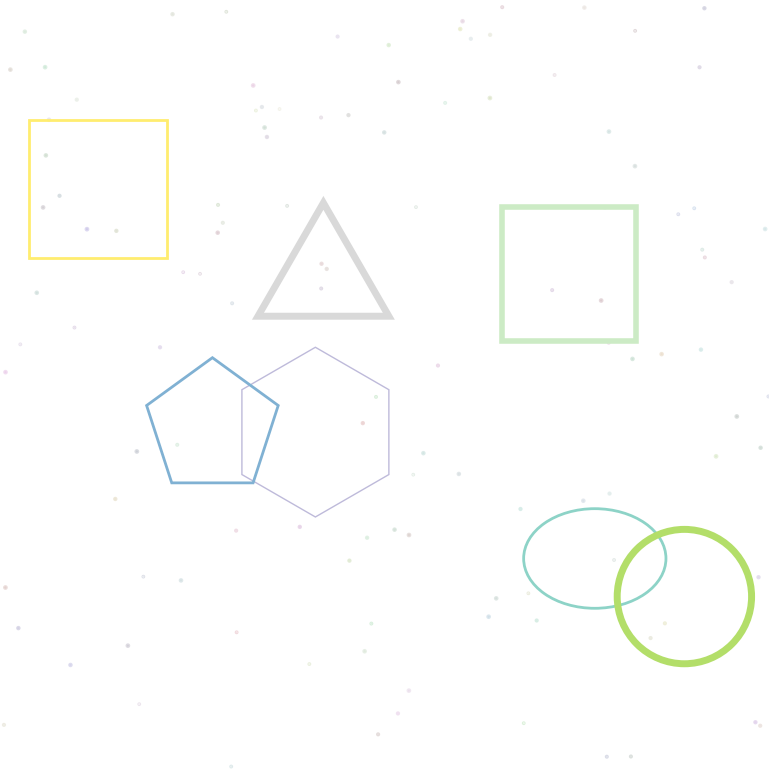[{"shape": "oval", "thickness": 1, "radius": 0.46, "center": [0.772, 0.275]}, {"shape": "hexagon", "thickness": 0.5, "radius": 0.55, "center": [0.41, 0.439]}, {"shape": "pentagon", "thickness": 1, "radius": 0.45, "center": [0.276, 0.446]}, {"shape": "circle", "thickness": 2.5, "radius": 0.44, "center": [0.889, 0.225]}, {"shape": "triangle", "thickness": 2.5, "radius": 0.49, "center": [0.42, 0.638]}, {"shape": "square", "thickness": 2, "radius": 0.44, "center": [0.739, 0.644]}, {"shape": "square", "thickness": 1, "radius": 0.45, "center": [0.127, 0.755]}]